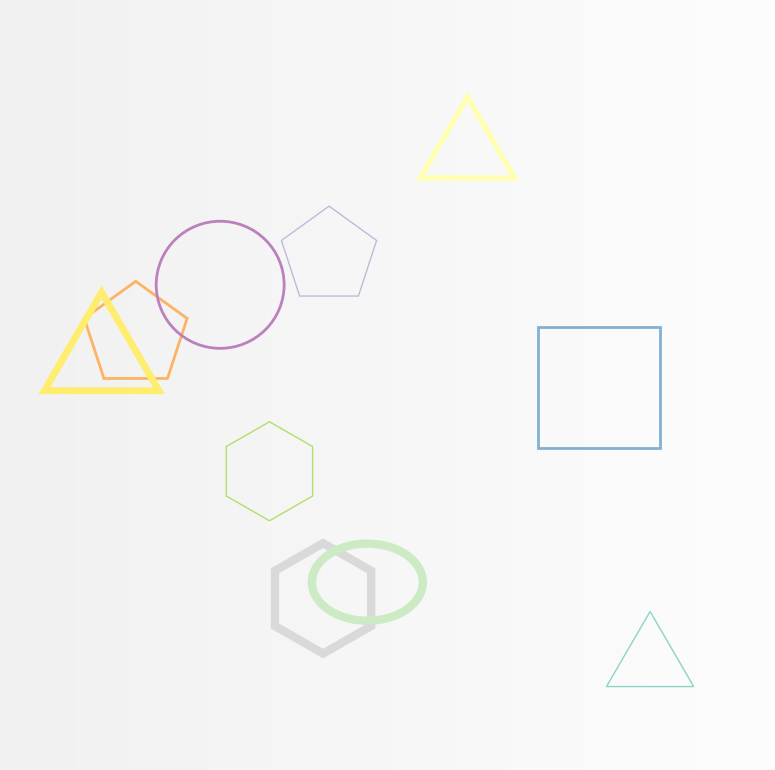[{"shape": "triangle", "thickness": 0.5, "radius": 0.32, "center": [0.839, 0.141]}, {"shape": "triangle", "thickness": 2, "radius": 0.35, "center": [0.603, 0.804]}, {"shape": "pentagon", "thickness": 0.5, "radius": 0.32, "center": [0.425, 0.668]}, {"shape": "square", "thickness": 1, "radius": 0.39, "center": [0.773, 0.497]}, {"shape": "pentagon", "thickness": 1, "radius": 0.35, "center": [0.175, 0.565]}, {"shape": "hexagon", "thickness": 0.5, "radius": 0.32, "center": [0.348, 0.388]}, {"shape": "hexagon", "thickness": 3, "radius": 0.36, "center": [0.417, 0.223]}, {"shape": "circle", "thickness": 1, "radius": 0.41, "center": [0.284, 0.63]}, {"shape": "oval", "thickness": 3, "radius": 0.36, "center": [0.474, 0.244]}, {"shape": "triangle", "thickness": 2.5, "radius": 0.43, "center": [0.131, 0.535]}]